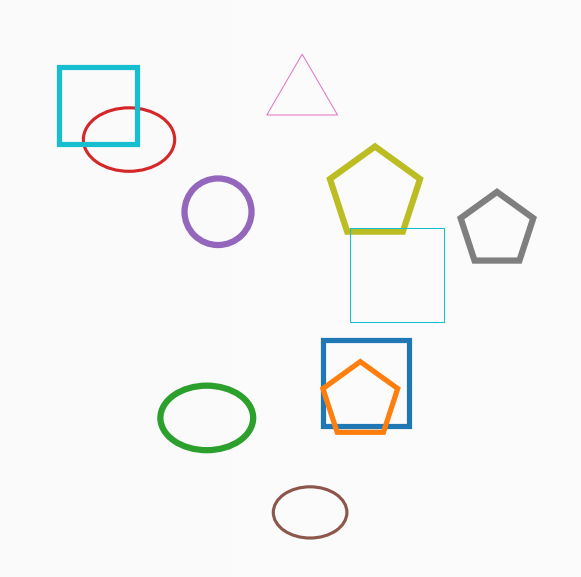[{"shape": "square", "thickness": 2.5, "radius": 0.37, "center": [0.629, 0.336]}, {"shape": "pentagon", "thickness": 2.5, "radius": 0.34, "center": [0.62, 0.305]}, {"shape": "oval", "thickness": 3, "radius": 0.4, "center": [0.356, 0.275]}, {"shape": "oval", "thickness": 1.5, "radius": 0.39, "center": [0.222, 0.757]}, {"shape": "circle", "thickness": 3, "radius": 0.29, "center": [0.375, 0.632]}, {"shape": "oval", "thickness": 1.5, "radius": 0.32, "center": [0.534, 0.112]}, {"shape": "triangle", "thickness": 0.5, "radius": 0.35, "center": [0.52, 0.835]}, {"shape": "pentagon", "thickness": 3, "radius": 0.33, "center": [0.855, 0.601]}, {"shape": "pentagon", "thickness": 3, "radius": 0.41, "center": [0.645, 0.664]}, {"shape": "square", "thickness": 0.5, "radius": 0.41, "center": [0.683, 0.523]}, {"shape": "square", "thickness": 2.5, "radius": 0.33, "center": [0.169, 0.816]}]